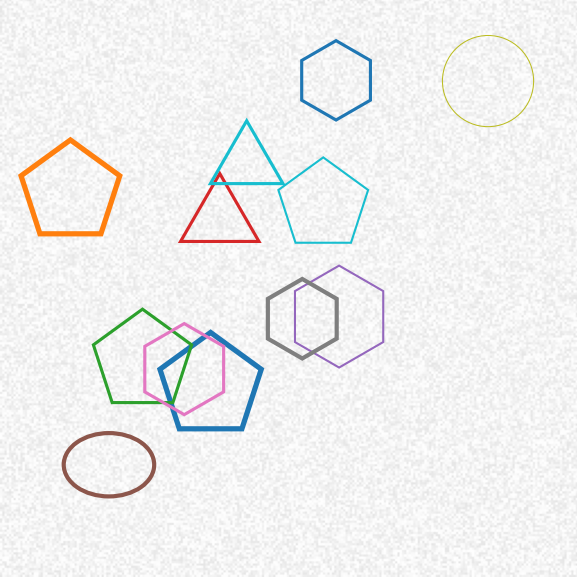[{"shape": "pentagon", "thickness": 2.5, "radius": 0.46, "center": [0.365, 0.331]}, {"shape": "hexagon", "thickness": 1.5, "radius": 0.34, "center": [0.582, 0.86]}, {"shape": "pentagon", "thickness": 2.5, "radius": 0.45, "center": [0.122, 0.667]}, {"shape": "pentagon", "thickness": 1.5, "radius": 0.45, "center": [0.247, 0.374]}, {"shape": "triangle", "thickness": 1.5, "radius": 0.39, "center": [0.381, 0.62]}, {"shape": "hexagon", "thickness": 1, "radius": 0.44, "center": [0.587, 0.451]}, {"shape": "oval", "thickness": 2, "radius": 0.39, "center": [0.189, 0.194]}, {"shape": "hexagon", "thickness": 1.5, "radius": 0.39, "center": [0.319, 0.36]}, {"shape": "hexagon", "thickness": 2, "radius": 0.34, "center": [0.523, 0.447]}, {"shape": "circle", "thickness": 0.5, "radius": 0.39, "center": [0.845, 0.859]}, {"shape": "triangle", "thickness": 1.5, "radius": 0.36, "center": [0.427, 0.717]}, {"shape": "pentagon", "thickness": 1, "radius": 0.41, "center": [0.56, 0.645]}]